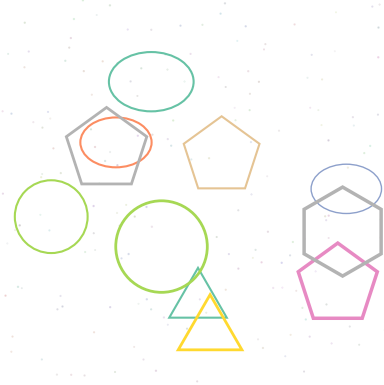[{"shape": "oval", "thickness": 1.5, "radius": 0.55, "center": [0.393, 0.788]}, {"shape": "triangle", "thickness": 1.5, "radius": 0.43, "center": [0.514, 0.218]}, {"shape": "oval", "thickness": 1.5, "radius": 0.46, "center": [0.301, 0.63]}, {"shape": "oval", "thickness": 1, "radius": 0.46, "center": [0.9, 0.509]}, {"shape": "pentagon", "thickness": 2.5, "radius": 0.54, "center": [0.877, 0.261]}, {"shape": "circle", "thickness": 1.5, "radius": 0.47, "center": [0.133, 0.437]}, {"shape": "circle", "thickness": 2, "radius": 0.59, "center": [0.42, 0.36]}, {"shape": "triangle", "thickness": 2, "radius": 0.48, "center": [0.546, 0.139]}, {"shape": "pentagon", "thickness": 1.5, "radius": 0.52, "center": [0.576, 0.594]}, {"shape": "hexagon", "thickness": 2.5, "radius": 0.58, "center": [0.89, 0.399]}, {"shape": "pentagon", "thickness": 2, "radius": 0.55, "center": [0.277, 0.611]}]